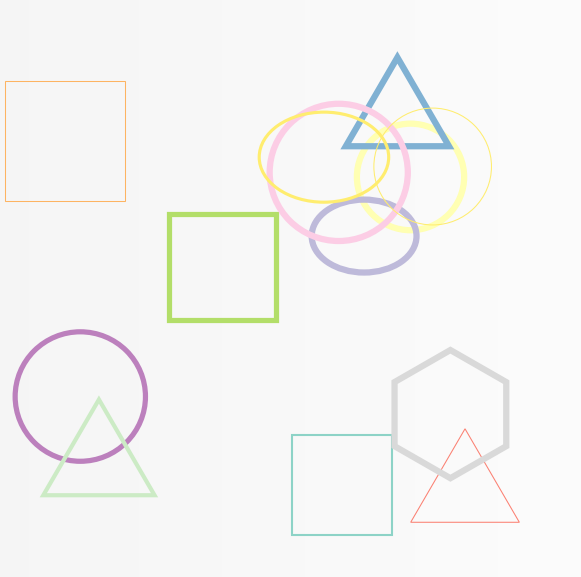[{"shape": "square", "thickness": 1, "radius": 0.43, "center": [0.589, 0.16]}, {"shape": "circle", "thickness": 3, "radius": 0.46, "center": [0.706, 0.693]}, {"shape": "oval", "thickness": 3, "radius": 0.45, "center": [0.626, 0.59]}, {"shape": "triangle", "thickness": 0.5, "radius": 0.54, "center": [0.8, 0.149]}, {"shape": "triangle", "thickness": 3, "radius": 0.51, "center": [0.684, 0.797]}, {"shape": "square", "thickness": 0.5, "radius": 0.52, "center": [0.111, 0.755]}, {"shape": "square", "thickness": 2.5, "radius": 0.46, "center": [0.383, 0.537]}, {"shape": "circle", "thickness": 3, "radius": 0.59, "center": [0.583, 0.701]}, {"shape": "hexagon", "thickness": 3, "radius": 0.55, "center": [0.775, 0.282]}, {"shape": "circle", "thickness": 2.5, "radius": 0.56, "center": [0.138, 0.312]}, {"shape": "triangle", "thickness": 2, "radius": 0.55, "center": [0.17, 0.197]}, {"shape": "oval", "thickness": 1.5, "radius": 0.56, "center": [0.557, 0.727]}, {"shape": "circle", "thickness": 0.5, "radius": 0.51, "center": [0.744, 0.711]}]